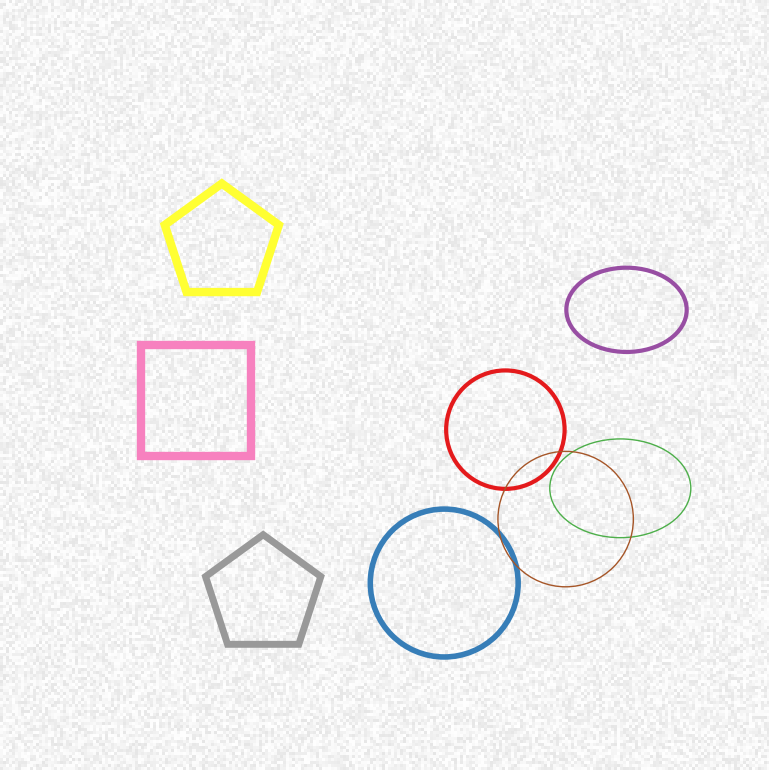[{"shape": "circle", "thickness": 1.5, "radius": 0.38, "center": [0.656, 0.442]}, {"shape": "circle", "thickness": 2, "radius": 0.48, "center": [0.577, 0.243]}, {"shape": "oval", "thickness": 0.5, "radius": 0.46, "center": [0.806, 0.366]}, {"shape": "oval", "thickness": 1.5, "radius": 0.39, "center": [0.814, 0.598]}, {"shape": "pentagon", "thickness": 3, "radius": 0.39, "center": [0.288, 0.684]}, {"shape": "circle", "thickness": 0.5, "radius": 0.44, "center": [0.735, 0.326]}, {"shape": "square", "thickness": 3, "radius": 0.36, "center": [0.255, 0.48]}, {"shape": "pentagon", "thickness": 2.5, "radius": 0.39, "center": [0.342, 0.227]}]